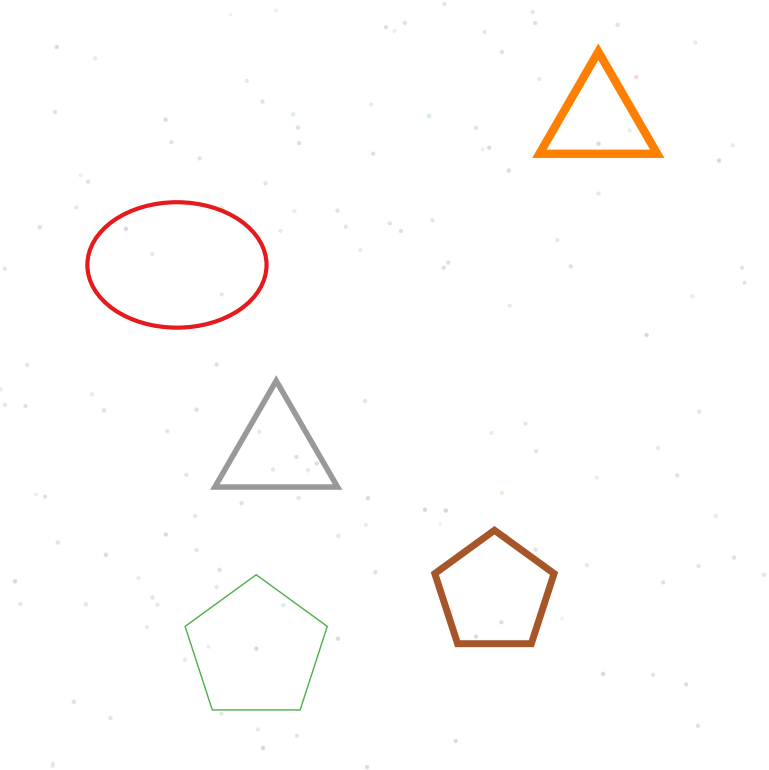[{"shape": "oval", "thickness": 1.5, "radius": 0.58, "center": [0.23, 0.656]}, {"shape": "pentagon", "thickness": 0.5, "radius": 0.49, "center": [0.333, 0.157]}, {"shape": "triangle", "thickness": 3, "radius": 0.44, "center": [0.777, 0.844]}, {"shape": "pentagon", "thickness": 2.5, "radius": 0.41, "center": [0.642, 0.23]}, {"shape": "triangle", "thickness": 2, "radius": 0.46, "center": [0.359, 0.413]}]